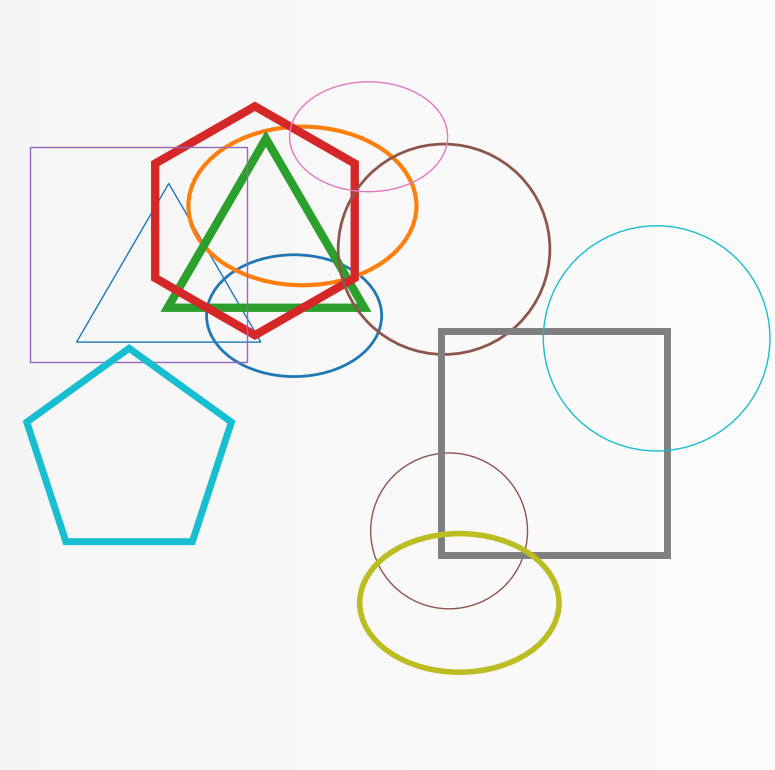[{"shape": "triangle", "thickness": 0.5, "radius": 0.69, "center": [0.218, 0.624]}, {"shape": "oval", "thickness": 1, "radius": 0.56, "center": [0.379, 0.59]}, {"shape": "oval", "thickness": 1.5, "radius": 0.74, "center": [0.39, 0.733]}, {"shape": "triangle", "thickness": 3, "radius": 0.73, "center": [0.343, 0.674]}, {"shape": "hexagon", "thickness": 3, "radius": 0.74, "center": [0.329, 0.713]}, {"shape": "square", "thickness": 0.5, "radius": 0.7, "center": [0.179, 0.669]}, {"shape": "circle", "thickness": 0.5, "radius": 0.51, "center": [0.579, 0.311]}, {"shape": "circle", "thickness": 1, "radius": 0.68, "center": [0.573, 0.676]}, {"shape": "oval", "thickness": 0.5, "radius": 0.51, "center": [0.476, 0.822]}, {"shape": "square", "thickness": 2.5, "radius": 0.73, "center": [0.715, 0.425]}, {"shape": "oval", "thickness": 2, "radius": 0.64, "center": [0.593, 0.217]}, {"shape": "pentagon", "thickness": 2.5, "radius": 0.69, "center": [0.167, 0.409]}, {"shape": "circle", "thickness": 0.5, "radius": 0.73, "center": [0.847, 0.561]}]